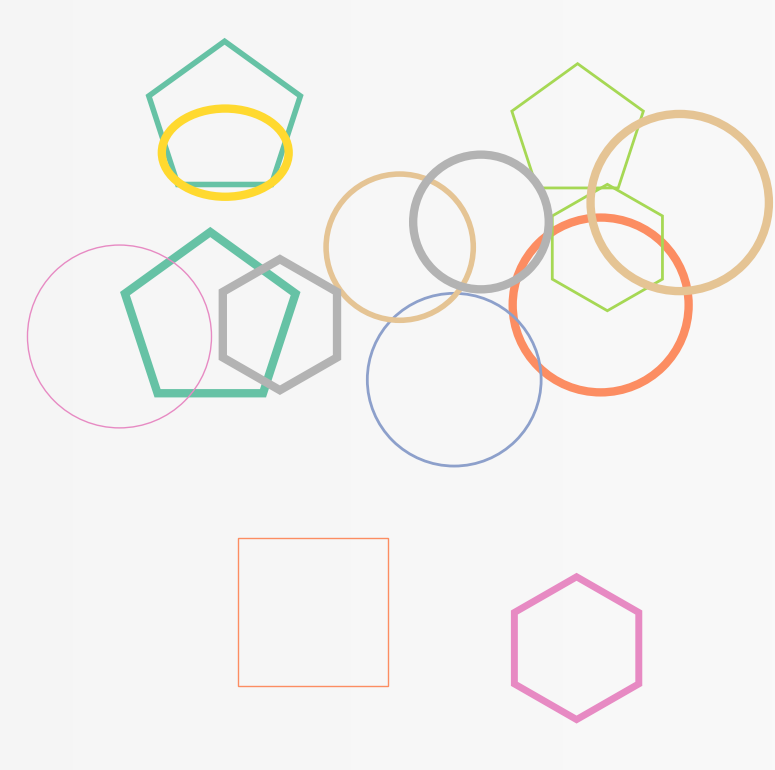[{"shape": "pentagon", "thickness": 3, "radius": 0.58, "center": [0.271, 0.583]}, {"shape": "pentagon", "thickness": 2, "radius": 0.51, "center": [0.29, 0.844]}, {"shape": "circle", "thickness": 3, "radius": 0.57, "center": [0.775, 0.604]}, {"shape": "square", "thickness": 0.5, "radius": 0.48, "center": [0.404, 0.205]}, {"shape": "circle", "thickness": 1, "radius": 0.56, "center": [0.586, 0.507]}, {"shape": "circle", "thickness": 0.5, "radius": 0.59, "center": [0.154, 0.563]}, {"shape": "hexagon", "thickness": 2.5, "radius": 0.46, "center": [0.744, 0.158]}, {"shape": "hexagon", "thickness": 1, "radius": 0.41, "center": [0.784, 0.679]}, {"shape": "pentagon", "thickness": 1, "radius": 0.45, "center": [0.745, 0.828]}, {"shape": "oval", "thickness": 3, "radius": 0.41, "center": [0.291, 0.802]}, {"shape": "circle", "thickness": 3, "radius": 0.58, "center": [0.877, 0.737]}, {"shape": "circle", "thickness": 2, "radius": 0.47, "center": [0.516, 0.679]}, {"shape": "hexagon", "thickness": 3, "radius": 0.43, "center": [0.361, 0.578]}, {"shape": "circle", "thickness": 3, "radius": 0.44, "center": [0.621, 0.712]}]